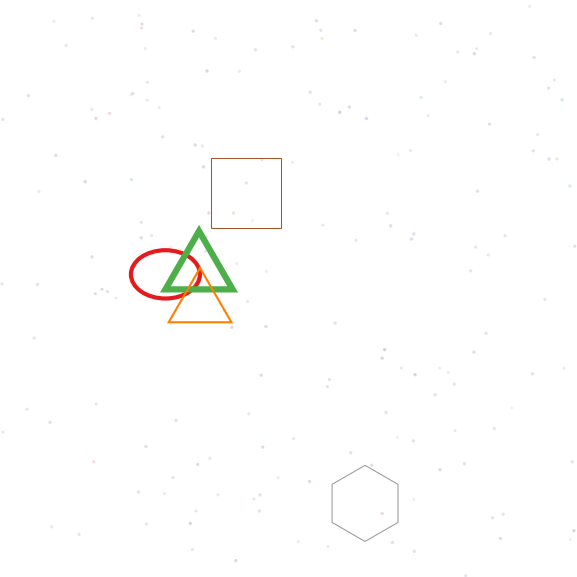[{"shape": "oval", "thickness": 2, "radius": 0.3, "center": [0.286, 0.524]}, {"shape": "triangle", "thickness": 3, "radius": 0.34, "center": [0.345, 0.532]}, {"shape": "triangle", "thickness": 1, "radius": 0.31, "center": [0.346, 0.472]}, {"shape": "square", "thickness": 0.5, "radius": 0.3, "center": [0.426, 0.664]}, {"shape": "hexagon", "thickness": 0.5, "radius": 0.33, "center": [0.632, 0.127]}]